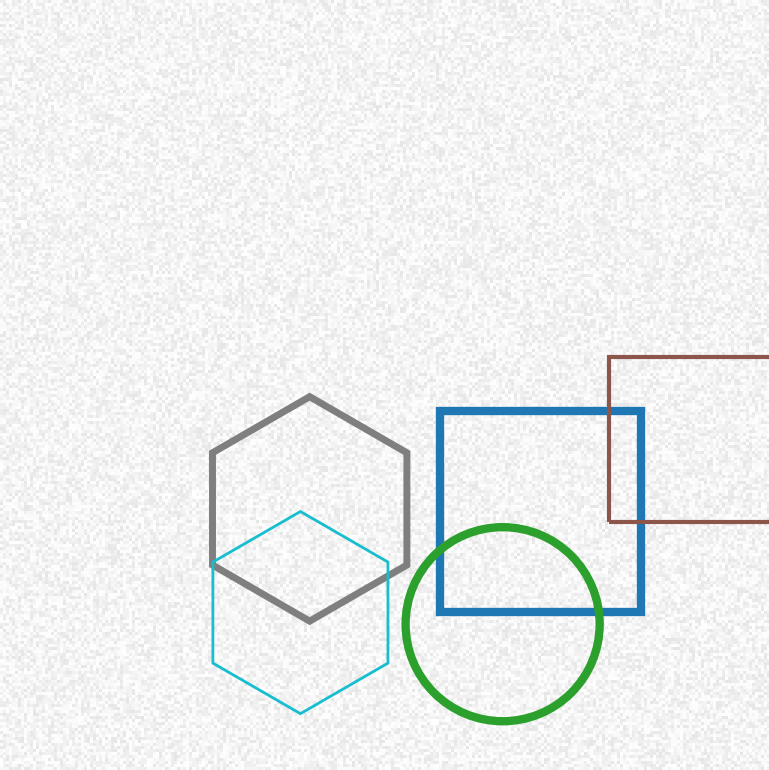[{"shape": "square", "thickness": 3, "radius": 0.65, "center": [0.702, 0.335]}, {"shape": "circle", "thickness": 3, "radius": 0.63, "center": [0.653, 0.189]}, {"shape": "square", "thickness": 1.5, "radius": 0.54, "center": [0.898, 0.429]}, {"shape": "hexagon", "thickness": 2.5, "radius": 0.73, "center": [0.402, 0.339]}, {"shape": "hexagon", "thickness": 1, "radius": 0.66, "center": [0.39, 0.204]}]